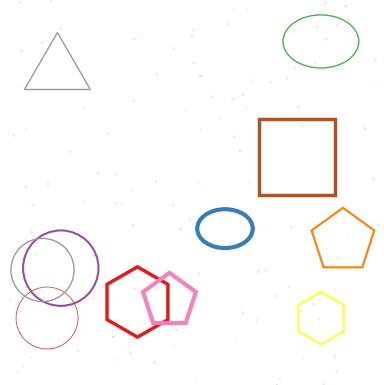[{"shape": "circle", "thickness": 0.5, "radius": 0.4, "center": [0.122, 0.174]}, {"shape": "hexagon", "thickness": 2.5, "radius": 0.46, "center": [0.357, 0.216]}, {"shape": "oval", "thickness": 3, "radius": 0.36, "center": [0.584, 0.406]}, {"shape": "oval", "thickness": 1, "radius": 0.49, "center": [0.834, 0.892]}, {"shape": "circle", "thickness": 1.5, "radius": 0.49, "center": [0.158, 0.304]}, {"shape": "pentagon", "thickness": 1.5, "radius": 0.43, "center": [0.891, 0.375]}, {"shape": "hexagon", "thickness": 1.5, "radius": 0.34, "center": [0.834, 0.174]}, {"shape": "square", "thickness": 2.5, "radius": 0.49, "center": [0.772, 0.593]}, {"shape": "pentagon", "thickness": 3, "radius": 0.36, "center": [0.44, 0.219]}, {"shape": "circle", "thickness": 1, "radius": 0.41, "center": [0.11, 0.299]}, {"shape": "triangle", "thickness": 1, "radius": 0.49, "center": [0.149, 0.817]}]